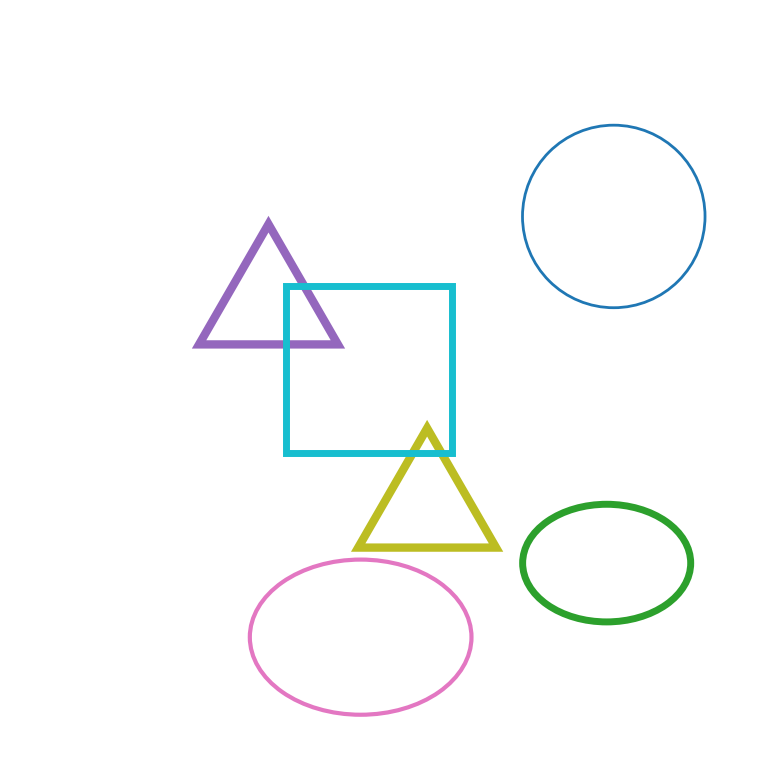[{"shape": "circle", "thickness": 1, "radius": 0.59, "center": [0.797, 0.719]}, {"shape": "oval", "thickness": 2.5, "radius": 0.55, "center": [0.788, 0.269]}, {"shape": "triangle", "thickness": 3, "radius": 0.52, "center": [0.349, 0.605]}, {"shape": "oval", "thickness": 1.5, "radius": 0.72, "center": [0.468, 0.173]}, {"shape": "triangle", "thickness": 3, "radius": 0.52, "center": [0.555, 0.341]}, {"shape": "square", "thickness": 2.5, "radius": 0.54, "center": [0.479, 0.52]}]